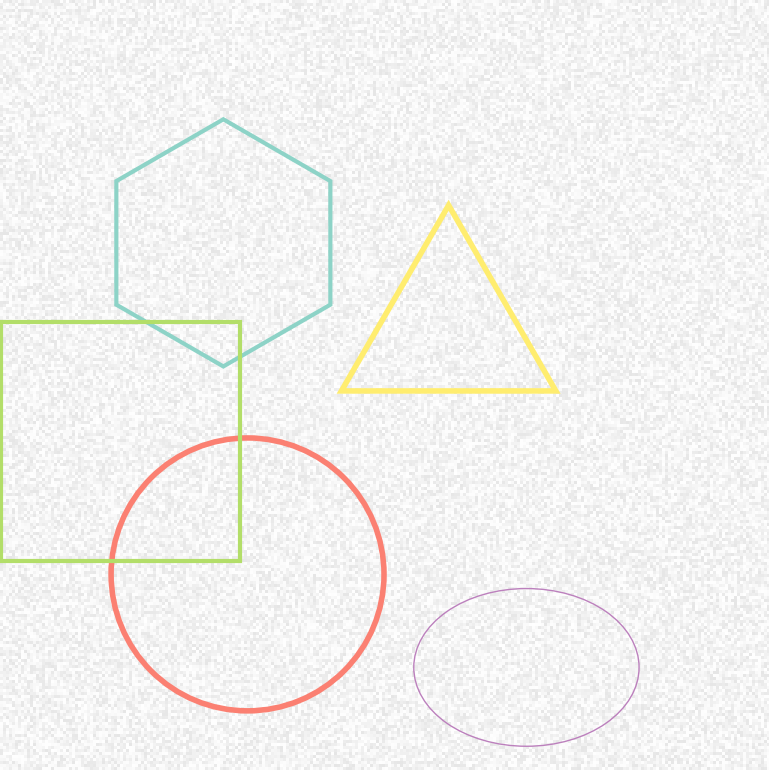[{"shape": "hexagon", "thickness": 1.5, "radius": 0.8, "center": [0.29, 0.685]}, {"shape": "circle", "thickness": 2, "radius": 0.89, "center": [0.321, 0.254]}, {"shape": "square", "thickness": 1.5, "radius": 0.78, "center": [0.157, 0.427]}, {"shape": "oval", "thickness": 0.5, "radius": 0.73, "center": [0.684, 0.133]}, {"shape": "triangle", "thickness": 2, "radius": 0.8, "center": [0.583, 0.573]}]